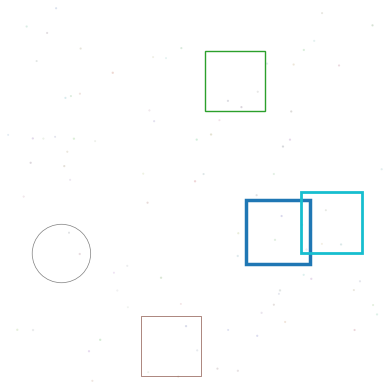[{"shape": "square", "thickness": 2.5, "radius": 0.41, "center": [0.722, 0.397]}, {"shape": "square", "thickness": 1, "radius": 0.39, "center": [0.61, 0.789]}, {"shape": "square", "thickness": 0.5, "radius": 0.39, "center": [0.444, 0.101]}, {"shape": "circle", "thickness": 0.5, "radius": 0.38, "center": [0.16, 0.342]}, {"shape": "square", "thickness": 2, "radius": 0.4, "center": [0.862, 0.421]}]